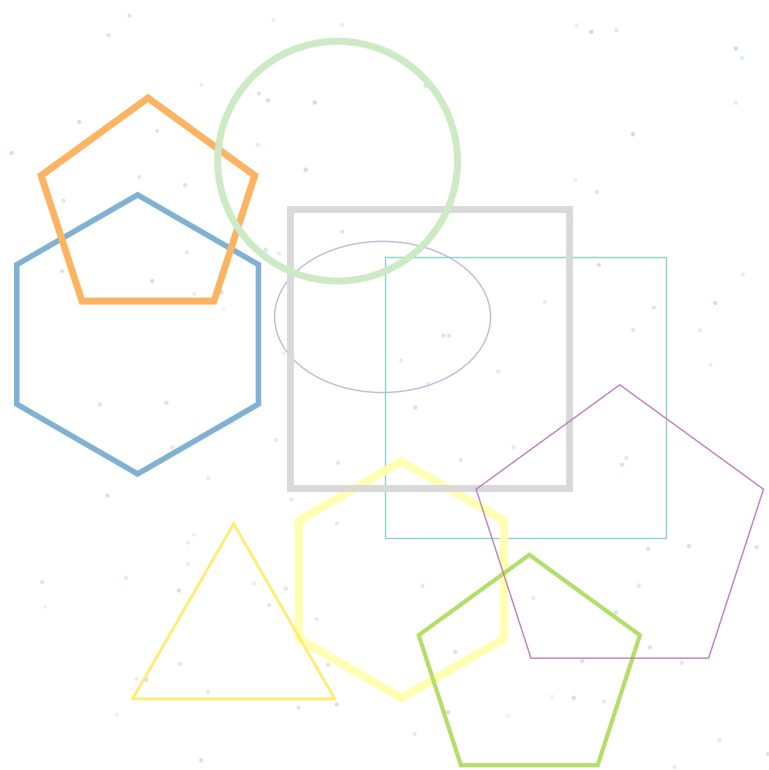[{"shape": "square", "thickness": 0.5, "radius": 0.91, "center": [0.683, 0.484]}, {"shape": "hexagon", "thickness": 3, "radius": 0.77, "center": [0.521, 0.247]}, {"shape": "oval", "thickness": 0.5, "radius": 0.7, "center": [0.497, 0.588]}, {"shape": "hexagon", "thickness": 2, "radius": 0.91, "center": [0.179, 0.566]}, {"shape": "pentagon", "thickness": 2.5, "radius": 0.73, "center": [0.192, 0.727]}, {"shape": "pentagon", "thickness": 1.5, "radius": 0.76, "center": [0.687, 0.128]}, {"shape": "square", "thickness": 2.5, "radius": 0.91, "center": [0.558, 0.547]}, {"shape": "pentagon", "thickness": 0.5, "radius": 0.98, "center": [0.805, 0.304]}, {"shape": "circle", "thickness": 2.5, "radius": 0.78, "center": [0.438, 0.791]}, {"shape": "triangle", "thickness": 1, "radius": 0.76, "center": [0.303, 0.168]}]